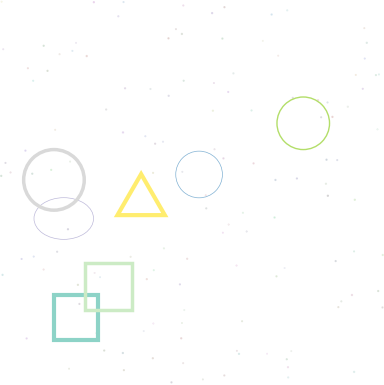[{"shape": "square", "thickness": 3, "radius": 0.29, "center": [0.197, 0.175]}, {"shape": "oval", "thickness": 0.5, "radius": 0.39, "center": [0.166, 0.432]}, {"shape": "circle", "thickness": 0.5, "radius": 0.3, "center": [0.517, 0.547]}, {"shape": "circle", "thickness": 1, "radius": 0.34, "center": [0.788, 0.68]}, {"shape": "circle", "thickness": 2.5, "radius": 0.39, "center": [0.14, 0.533]}, {"shape": "square", "thickness": 2.5, "radius": 0.31, "center": [0.282, 0.256]}, {"shape": "triangle", "thickness": 3, "radius": 0.36, "center": [0.367, 0.477]}]